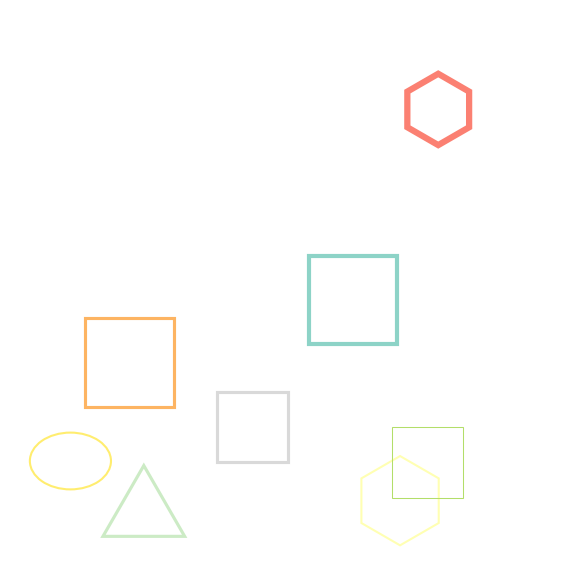[{"shape": "square", "thickness": 2, "radius": 0.38, "center": [0.611, 0.479]}, {"shape": "hexagon", "thickness": 1, "radius": 0.39, "center": [0.693, 0.132]}, {"shape": "hexagon", "thickness": 3, "radius": 0.31, "center": [0.759, 0.81]}, {"shape": "square", "thickness": 1.5, "radius": 0.39, "center": [0.224, 0.371]}, {"shape": "square", "thickness": 0.5, "radius": 0.31, "center": [0.74, 0.198]}, {"shape": "square", "thickness": 1.5, "radius": 0.3, "center": [0.437, 0.259]}, {"shape": "triangle", "thickness": 1.5, "radius": 0.41, "center": [0.249, 0.111]}, {"shape": "oval", "thickness": 1, "radius": 0.35, "center": [0.122, 0.201]}]